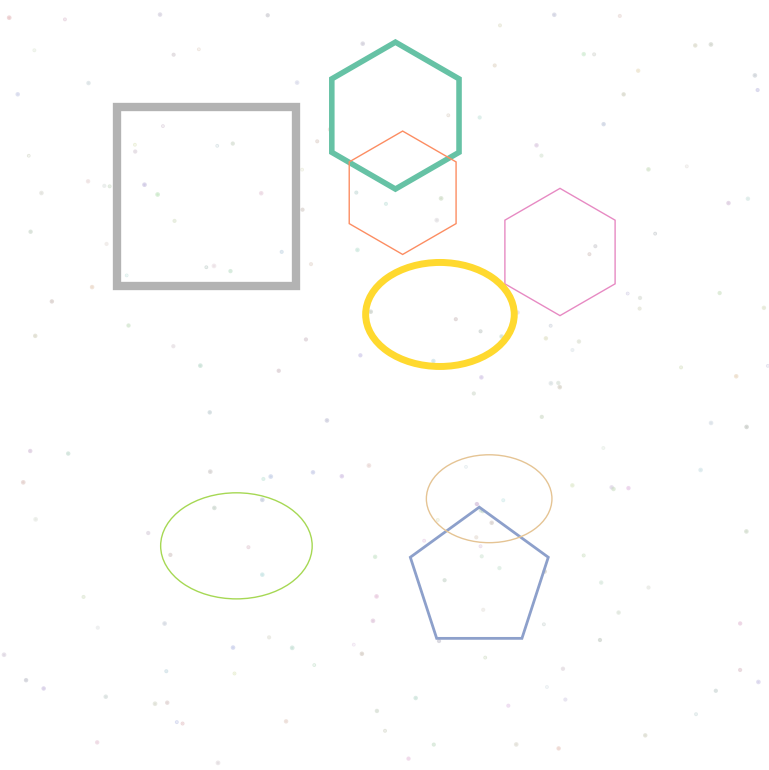[{"shape": "hexagon", "thickness": 2, "radius": 0.48, "center": [0.514, 0.85]}, {"shape": "hexagon", "thickness": 0.5, "radius": 0.4, "center": [0.523, 0.75]}, {"shape": "pentagon", "thickness": 1, "radius": 0.47, "center": [0.622, 0.247]}, {"shape": "hexagon", "thickness": 0.5, "radius": 0.41, "center": [0.727, 0.673]}, {"shape": "oval", "thickness": 0.5, "radius": 0.49, "center": [0.307, 0.291]}, {"shape": "oval", "thickness": 2.5, "radius": 0.48, "center": [0.571, 0.592]}, {"shape": "oval", "thickness": 0.5, "radius": 0.41, "center": [0.635, 0.352]}, {"shape": "square", "thickness": 3, "radius": 0.58, "center": [0.268, 0.745]}]